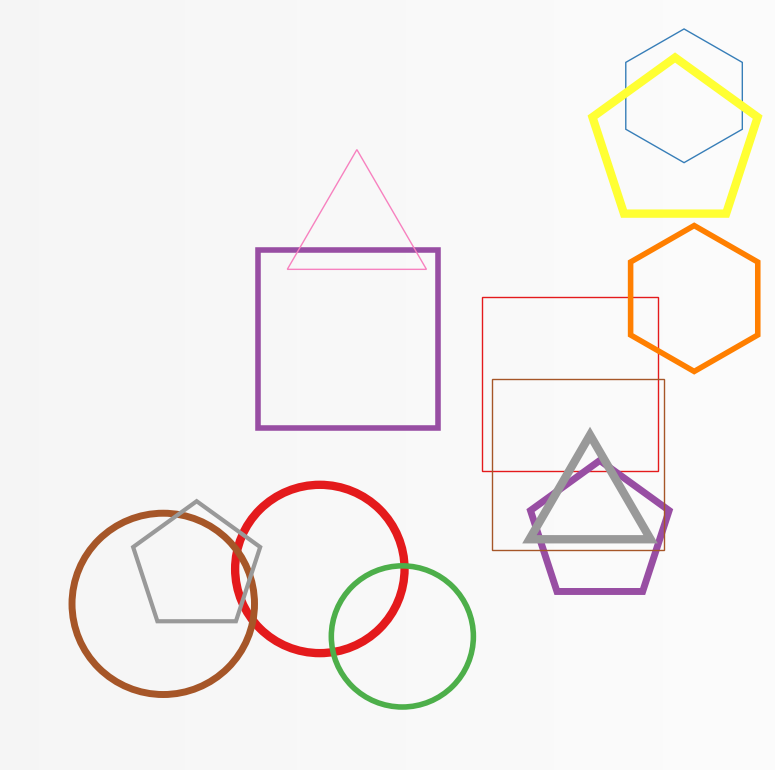[{"shape": "square", "thickness": 0.5, "radius": 0.57, "center": [0.735, 0.501]}, {"shape": "circle", "thickness": 3, "radius": 0.55, "center": [0.413, 0.261]}, {"shape": "hexagon", "thickness": 0.5, "radius": 0.43, "center": [0.883, 0.876]}, {"shape": "circle", "thickness": 2, "radius": 0.46, "center": [0.519, 0.173]}, {"shape": "square", "thickness": 2, "radius": 0.58, "center": [0.449, 0.56]}, {"shape": "pentagon", "thickness": 2.5, "radius": 0.47, "center": [0.774, 0.308]}, {"shape": "hexagon", "thickness": 2, "radius": 0.47, "center": [0.896, 0.612]}, {"shape": "pentagon", "thickness": 3, "radius": 0.56, "center": [0.871, 0.813]}, {"shape": "square", "thickness": 0.5, "radius": 0.56, "center": [0.746, 0.397]}, {"shape": "circle", "thickness": 2.5, "radius": 0.59, "center": [0.211, 0.216]}, {"shape": "triangle", "thickness": 0.5, "radius": 0.52, "center": [0.46, 0.702]}, {"shape": "pentagon", "thickness": 1.5, "radius": 0.43, "center": [0.254, 0.263]}, {"shape": "triangle", "thickness": 3, "radius": 0.45, "center": [0.761, 0.345]}]